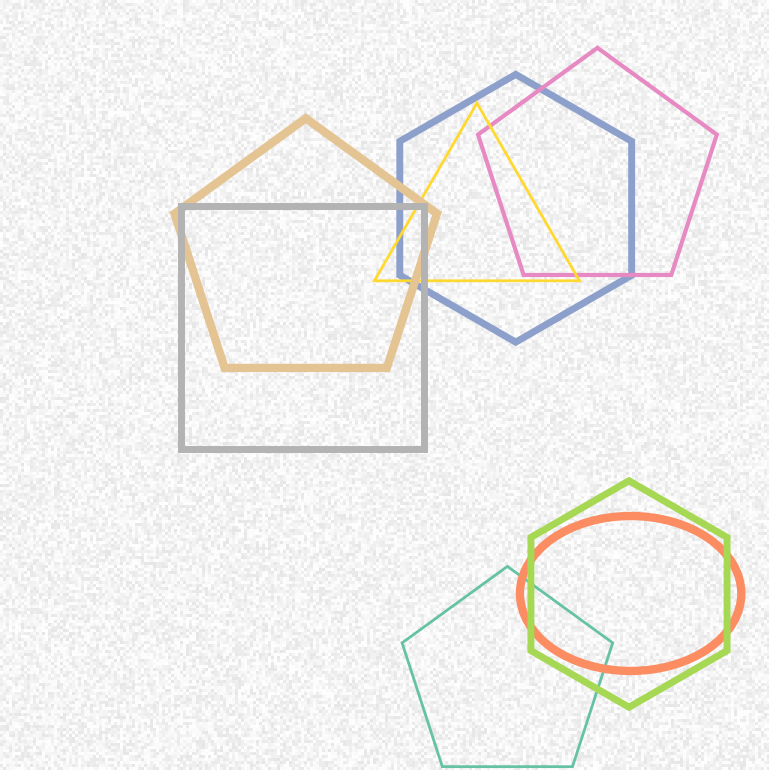[{"shape": "pentagon", "thickness": 1, "radius": 0.72, "center": [0.659, 0.121]}, {"shape": "oval", "thickness": 3, "radius": 0.72, "center": [0.819, 0.229]}, {"shape": "hexagon", "thickness": 2.5, "radius": 0.87, "center": [0.67, 0.729]}, {"shape": "pentagon", "thickness": 1.5, "radius": 0.82, "center": [0.776, 0.775]}, {"shape": "hexagon", "thickness": 2.5, "radius": 0.74, "center": [0.817, 0.229]}, {"shape": "triangle", "thickness": 1, "radius": 0.77, "center": [0.619, 0.712]}, {"shape": "pentagon", "thickness": 3, "radius": 0.9, "center": [0.397, 0.667]}, {"shape": "square", "thickness": 2.5, "radius": 0.79, "center": [0.393, 0.575]}]